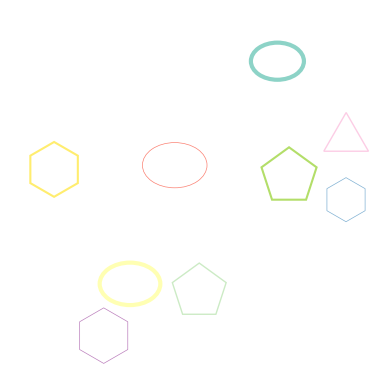[{"shape": "oval", "thickness": 3, "radius": 0.34, "center": [0.721, 0.841]}, {"shape": "oval", "thickness": 3, "radius": 0.39, "center": [0.338, 0.263]}, {"shape": "oval", "thickness": 0.5, "radius": 0.42, "center": [0.454, 0.571]}, {"shape": "hexagon", "thickness": 0.5, "radius": 0.29, "center": [0.899, 0.481]}, {"shape": "pentagon", "thickness": 1.5, "radius": 0.38, "center": [0.751, 0.542]}, {"shape": "triangle", "thickness": 1, "radius": 0.33, "center": [0.899, 0.641]}, {"shape": "hexagon", "thickness": 0.5, "radius": 0.36, "center": [0.269, 0.128]}, {"shape": "pentagon", "thickness": 1, "radius": 0.37, "center": [0.518, 0.243]}, {"shape": "hexagon", "thickness": 1.5, "radius": 0.36, "center": [0.14, 0.56]}]